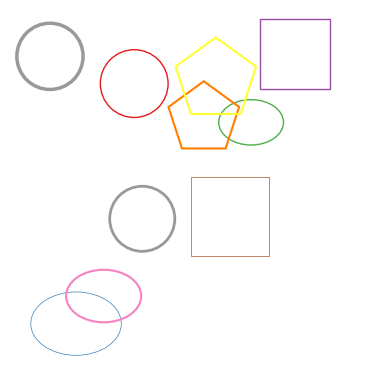[{"shape": "circle", "thickness": 1, "radius": 0.44, "center": [0.349, 0.783]}, {"shape": "oval", "thickness": 0.5, "radius": 0.59, "center": [0.198, 0.159]}, {"shape": "oval", "thickness": 1, "radius": 0.42, "center": [0.652, 0.682]}, {"shape": "square", "thickness": 1, "radius": 0.46, "center": [0.767, 0.859]}, {"shape": "pentagon", "thickness": 1.5, "radius": 0.48, "center": [0.529, 0.692]}, {"shape": "pentagon", "thickness": 1.5, "radius": 0.55, "center": [0.561, 0.793]}, {"shape": "square", "thickness": 0.5, "radius": 0.51, "center": [0.597, 0.437]}, {"shape": "oval", "thickness": 1.5, "radius": 0.49, "center": [0.269, 0.231]}, {"shape": "circle", "thickness": 2.5, "radius": 0.43, "center": [0.13, 0.854]}, {"shape": "circle", "thickness": 2, "radius": 0.42, "center": [0.37, 0.432]}]